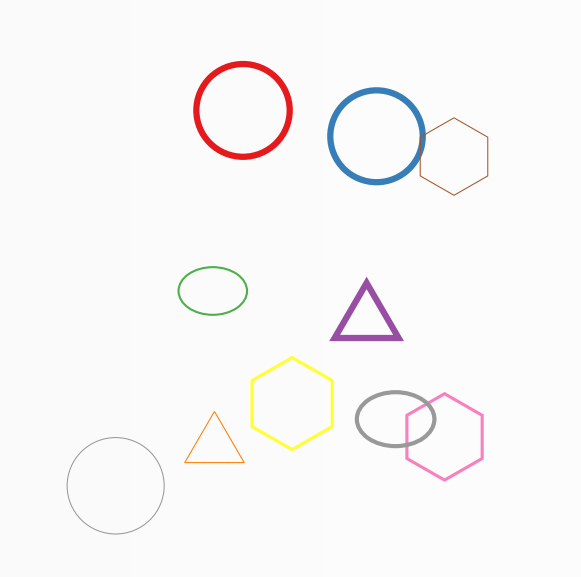[{"shape": "circle", "thickness": 3, "radius": 0.4, "center": [0.418, 0.808]}, {"shape": "circle", "thickness": 3, "radius": 0.4, "center": [0.648, 0.763]}, {"shape": "oval", "thickness": 1, "radius": 0.29, "center": [0.366, 0.495]}, {"shape": "triangle", "thickness": 3, "radius": 0.32, "center": [0.631, 0.446]}, {"shape": "triangle", "thickness": 0.5, "radius": 0.3, "center": [0.369, 0.228]}, {"shape": "hexagon", "thickness": 1.5, "radius": 0.4, "center": [0.503, 0.3]}, {"shape": "hexagon", "thickness": 0.5, "radius": 0.34, "center": [0.781, 0.728]}, {"shape": "hexagon", "thickness": 1.5, "radius": 0.37, "center": [0.765, 0.243]}, {"shape": "oval", "thickness": 2, "radius": 0.33, "center": [0.681, 0.273]}, {"shape": "circle", "thickness": 0.5, "radius": 0.42, "center": [0.199, 0.158]}]